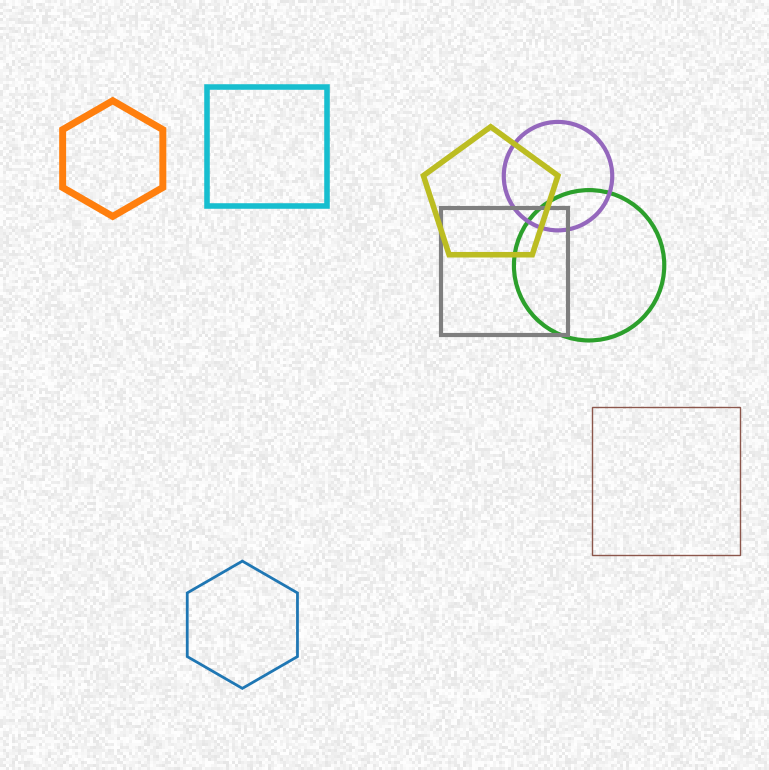[{"shape": "hexagon", "thickness": 1, "radius": 0.41, "center": [0.315, 0.189]}, {"shape": "hexagon", "thickness": 2.5, "radius": 0.38, "center": [0.146, 0.794]}, {"shape": "circle", "thickness": 1.5, "radius": 0.49, "center": [0.765, 0.655]}, {"shape": "circle", "thickness": 1.5, "radius": 0.35, "center": [0.725, 0.771]}, {"shape": "square", "thickness": 0.5, "radius": 0.48, "center": [0.865, 0.375]}, {"shape": "square", "thickness": 1.5, "radius": 0.41, "center": [0.655, 0.648]}, {"shape": "pentagon", "thickness": 2, "radius": 0.46, "center": [0.637, 0.744]}, {"shape": "square", "thickness": 2, "radius": 0.39, "center": [0.347, 0.81]}]